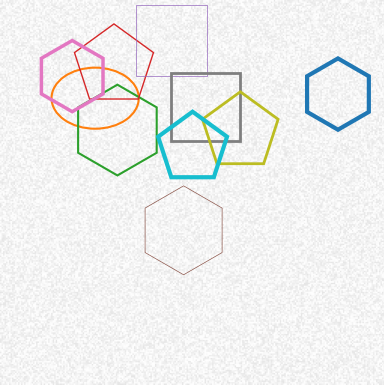[{"shape": "hexagon", "thickness": 3, "radius": 0.46, "center": [0.878, 0.756]}, {"shape": "oval", "thickness": 1.5, "radius": 0.57, "center": [0.247, 0.745]}, {"shape": "hexagon", "thickness": 1.5, "radius": 0.59, "center": [0.305, 0.662]}, {"shape": "pentagon", "thickness": 1, "radius": 0.54, "center": [0.296, 0.83]}, {"shape": "square", "thickness": 0.5, "radius": 0.46, "center": [0.446, 0.895]}, {"shape": "hexagon", "thickness": 0.5, "radius": 0.58, "center": [0.477, 0.402]}, {"shape": "hexagon", "thickness": 2.5, "radius": 0.46, "center": [0.188, 0.802]}, {"shape": "square", "thickness": 2, "radius": 0.44, "center": [0.534, 0.722]}, {"shape": "pentagon", "thickness": 2, "radius": 0.52, "center": [0.624, 0.658]}, {"shape": "pentagon", "thickness": 3, "radius": 0.47, "center": [0.5, 0.616]}]